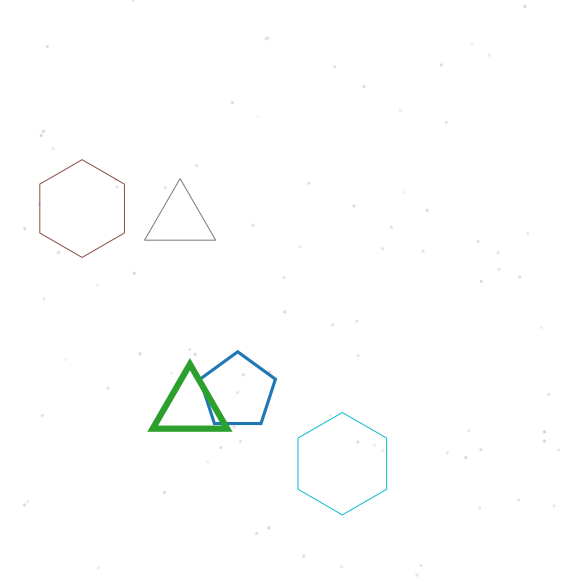[{"shape": "pentagon", "thickness": 1.5, "radius": 0.34, "center": [0.412, 0.321]}, {"shape": "triangle", "thickness": 3, "radius": 0.37, "center": [0.329, 0.294]}, {"shape": "hexagon", "thickness": 0.5, "radius": 0.42, "center": [0.142, 0.638]}, {"shape": "triangle", "thickness": 0.5, "radius": 0.36, "center": [0.312, 0.619]}, {"shape": "hexagon", "thickness": 0.5, "radius": 0.44, "center": [0.593, 0.196]}]